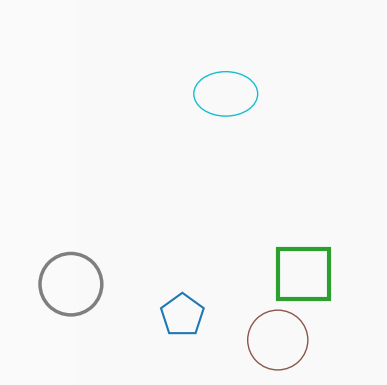[{"shape": "pentagon", "thickness": 1.5, "radius": 0.29, "center": [0.471, 0.182]}, {"shape": "square", "thickness": 3, "radius": 0.32, "center": [0.783, 0.289]}, {"shape": "circle", "thickness": 1, "radius": 0.39, "center": [0.717, 0.117]}, {"shape": "circle", "thickness": 2.5, "radius": 0.4, "center": [0.183, 0.262]}, {"shape": "oval", "thickness": 1, "radius": 0.41, "center": [0.583, 0.756]}]